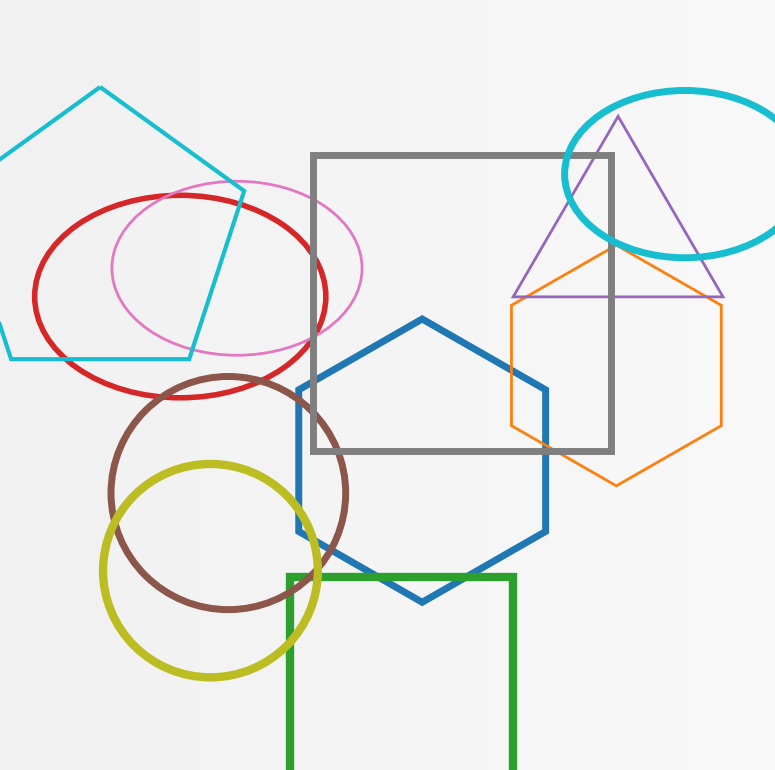[{"shape": "hexagon", "thickness": 2.5, "radius": 0.92, "center": [0.545, 0.402]}, {"shape": "hexagon", "thickness": 1, "radius": 0.78, "center": [0.795, 0.525]}, {"shape": "square", "thickness": 3, "radius": 0.72, "center": [0.518, 0.106]}, {"shape": "oval", "thickness": 2, "radius": 0.94, "center": [0.233, 0.615]}, {"shape": "triangle", "thickness": 1, "radius": 0.78, "center": [0.798, 0.693]}, {"shape": "circle", "thickness": 2.5, "radius": 0.76, "center": [0.295, 0.36]}, {"shape": "oval", "thickness": 1, "radius": 0.81, "center": [0.306, 0.652]}, {"shape": "square", "thickness": 2.5, "radius": 0.96, "center": [0.596, 0.606]}, {"shape": "circle", "thickness": 3, "radius": 0.69, "center": [0.272, 0.259]}, {"shape": "pentagon", "thickness": 1.5, "radius": 0.98, "center": [0.129, 0.692]}, {"shape": "oval", "thickness": 2.5, "radius": 0.78, "center": [0.884, 0.774]}]